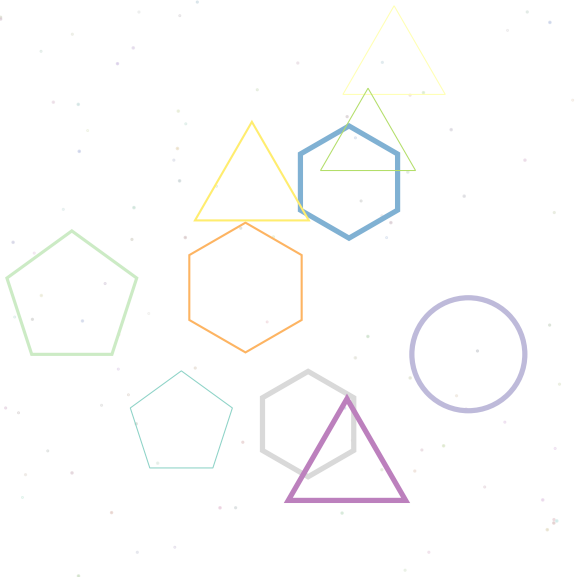[{"shape": "pentagon", "thickness": 0.5, "radius": 0.46, "center": [0.314, 0.264]}, {"shape": "triangle", "thickness": 0.5, "radius": 0.51, "center": [0.682, 0.887]}, {"shape": "circle", "thickness": 2.5, "radius": 0.49, "center": [0.811, 0.386]}, {"shape": "hexagon", "thickness": 2.5, "radius": 0.49, "center": [0.604, 0.684]}, {"shape": "hexagon", "thickness": 1, "radius": 0.56, "center": [0.425, 0.501]}, {"shape": "triangle", "thickness": 0.5, "radius": 0.48, "center": [0.637, 0.751]}, {"shape": "hexagon", "thickness": 2.5, "radius": 0.46, "center": [0.534, 0.265]}, {"shape": "triangle", "thickness": 2.5, "radius": 0.59, "center": [0.601, 0.191]}, {"shape": "pentagon", "thickness": 1.5, "radius": 0.59, "center": [0.124, 0.481]}, {"shape": "triangle", "thickness": 1, "radius": 0.57, "center": [0.436, 0.674]}]